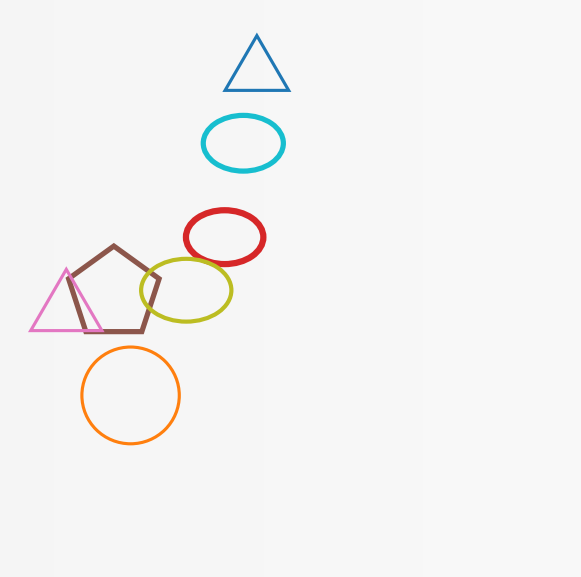[{"shape": "triangle", "thickness": 1.5, "radius": 0.32, "center": [0.442, 0.874]}, {"shape": "circle", "thickness": 1.5, "radius": 0.42, "center": [0.225, 0.314]}, {"shape": "oval", "thickness": 3, "radius": 0.33, "center": [0.387, 0.588]}, {"shape": "pentagon", "thickness": 2.5, "radius": 0.41, "center": [0.196, 0.491]}, {"shape": "triangle", "thickness": 1.5, "radius": 0.35, "center": [0.114, 0.462]}, {"shape": "oval", "thickness": 2, "radius": 0.39, "center": [0.32, 0.497]}, {"shape": "oval", "thickness": 2.5, "radius": 0.34, "center": [0.419, 0.751]}]